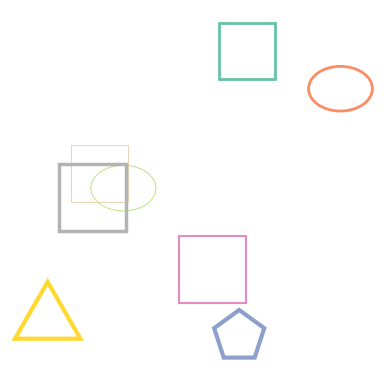[{"shape": "square", "thickness": 2, "radius": 0.36, "center": [0.643, 0.868]}, {"shape": "oval", "thickness": 2, "radius": 0.41, "center": [0.884, 0.77]}, {"shape": "pentagon", "thickness": 3, "radius": 0.34, "center": [0.621, 0.126]}, {"shape": "square", "thickness": 1.5, "radius": 0.44, "center": [0.551, 0.3]}, {"shape": "oval", "thickness": 0.5, "radius": 0.42, "center": [0.321, 0.511]}, {"shape": "triangle", "thickness": 3, "radius": 0.49, "center": [0.124, 0.169]}, {"shape": "square", "thickness": 0.5, "radius": 0.37, "center": [0.258, 0.55]}, {"shape": "square", "thickness": 2.5, "radius": 0.43, "center": [0.24, 0.486]}]